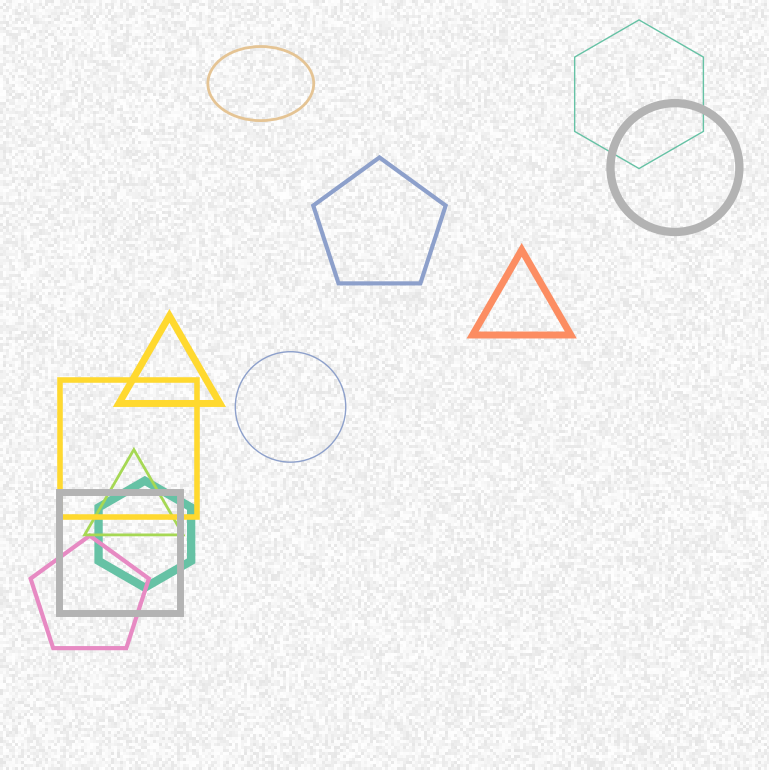[{"shape": "hexagon", "thickness": 0.5, "radius": 0.48, "center": [0.83, 0.878]}, {"shape": "hexagon", "thickness": 3, "radius": 0.35, "center": [0.188, 0.306]}, {"shape": "triangle", "thickness": 2.5, "radius": 0.37, "center": [0.678, 0.602]}, {"shape": "circle", "thickness": 0.5, "radius": 0.36, "center": [0.377, 0.472]}, {"shape": "pentagon", "thickness": 1.5, "radius": 0.45, "center": [0.493, 0.705]}, {"shape": "pentagon", "thickness": 1.5, "radius": 0.4, "center": [0.117, 0.224]}, {"shape": "triangle", "thickness": 1, "radius": 0.37, "center": [0.174, 0.342]}, {"shape": "triangle", "thickness": 2.5, "radius": 0.38, "center": [0.22, 0.514]}, {"shape": "square", "thickness": 2, "radius": 0.45, "center": [0.167, 0.418]}, {"shape": "oval", "thickness": 1, "radius": 0.34, "center": [0.339, 0.891]}, {"shape": "square", "thickness": 2.5, "radius": 0.39, "center": [0.156, 0.282]}, {"shape": "circle", "thickness": 3, "radius": 0.42, "center": [0.877, 0.782]}]